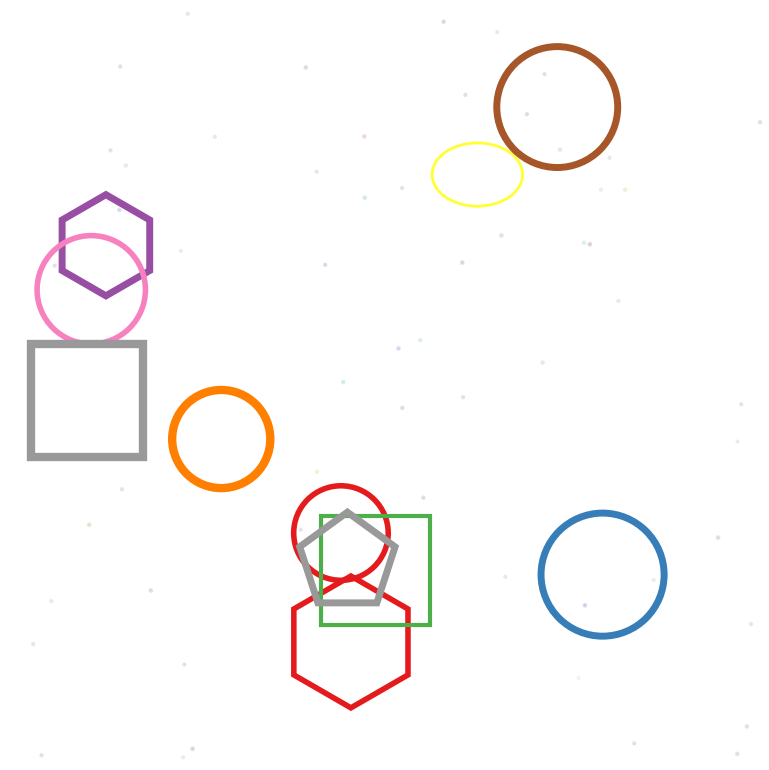[{"shape": "hexagon", "thickness": 2, "radius": 0.43, "center": [0.456, 0.166]}, {"shape": "circle", "thickness": 2, "radius": 0.31, "center": [0.443, 0.308]}, {"shape": "circle", "thickness": 2.5, "radius": 0.4, "center": [0.783, 0.254]}, {"shape": "square", "thickness": 1.5, "radius": 0.35, "center": [0.488, 0.259]}, {"shape": "hexagon", "thickness": 2.5, "radius": 0.33, "center": [0.138, 0.681]}, {"shape": "circle", "thickness": 3, "radius": 0.32, "center": [0.287, 0.43]}, {"shape": "oval", "thickness": 1, "radius": 0.29, "center": [0.62, 0.773]}, {"shape": "circle", "thickness": 2.5, "radius": 0.39, "center": [0.724, 0.861]}, {"shape": "circle", "thickness": 2, "radius": 0.35, "center": [0.119, 0.624]}, {"shape": "pentagon", "thickness": 2.5, "radius": 0.33, "center": [0.451, 0.27]}, {"shape": "square", "thickness": 3, "radius": 0.36, "center": [0.113, 0.48]}]